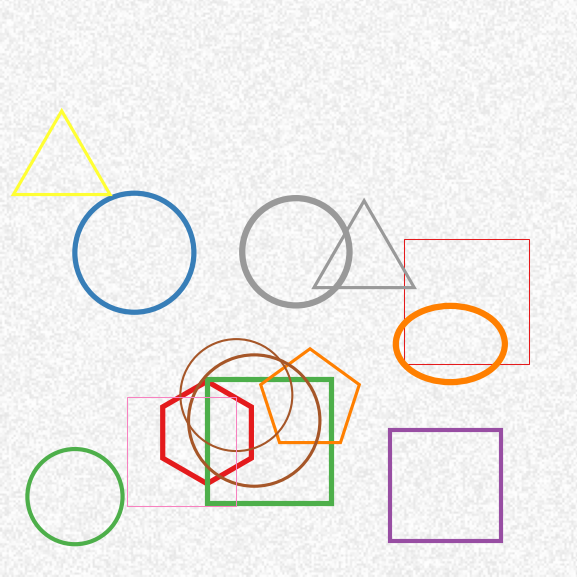[{"shape": "hexagon", "thickness": 2.5, "radius": 0.44, "center": [0.359, 0.25]}, {"shape": "square", "thickness": 0.5, "radius": 0.54, "center": [0.807, 0.477]}, {"shape": "circle", "thickness": 2.5, "radius": 0.52, "center": [0.233, 0.562]}, {"shape": "square", "thickness": 2.5, "radius": 0.54, "center": [0.466, 0.235]}, {"shape": "circle", "thickness": 2, "radius": 0.41, "center": [0.13, 0.139]}, {"shape": "square", "thickness": 2, "radius": 0.48, "center": [0.771, 0.158]}, {"shape": "oval", "thickness": 3, "radius": 0.47, "center": [0.78, 0.403]}, {"shape": "pentagon", "thickness": 1.5, "radius": 0.45, "center": [0.537, 0.305]}, {"shape": "triangle", "thickness": 1.5, "radius": 0.48, "center": [0.107, 0.711]}, {"shape": "circle", "thickness": 1, "radius": 0.48, "center": [0.409, 0.315]}, {"shape": "circle", "thickness": 1.5, "radius": 0.57, "center": [0.44, 0.271]}, {"shape": "square", "thickness": 0.5, "radius": 0.47, "center": [0.314, 0.218]}, {"shape": "triangle", "thickness": 1.5, "radius": 0.5, "center": [0.63, 0.551]}, {"shape": "circle", "thickness": 3, "radius": 0.46, "center": [0.512, 0.563]}]